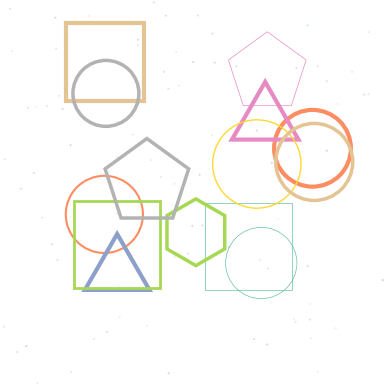[{"shape": "circle", "thickness": 0.5, "radius": 0.46, "center": [0.679, 0.317]}, {"shape": "square", "thickness": 0.5, "radius": 0.56, "center": [0.646, 0.359]}, {"shape": "circle", "thickness": 3, "radius": 0.5, "center": [0.812, 0.615]}, {"shape": "circle", "thickness": 1.5, "radius": 0.5, "center": [0.271, 0.443]}, {"shape": "triangle", "thickness": 3, "radius": 0.48, "center": [0.304, 0.295]}, {"shape": "triangle", "thickness": 3, "radius": 0.5, "center": [0.689, 0.687]}, {"shape": "pentagon", "thickness": 0.5, "radius": 0.53, "center": [0.694, 0.811]}, {"shape": "hexagon", "thickness": 2.5, "radius": 0.43, "center": [0.509, 0.397]}, {"shape": "square", "thickness": 2, "radius": 0.56, "center": [0.305, 0.365]}, {"shape": "circle", "thickness": 1, "radius": 0.57, "center": [0.667, 0.574]}, {"shape": "circle", "thickness": 2.5, "radius": 0.5, "center": [0.816, 0.579]}, {"shape": "square", "thickness": 3, "radius": 0.51, "center": [0.272, 0.838]}, {"shape": "circle", "thickness": 2.5, "radius": 0.43, "center": [0.275, 0.757]}, {"shape": "pentagon", "thickness": 2.5, "radius": 0.57, "center": [0.382, 0.526]}]